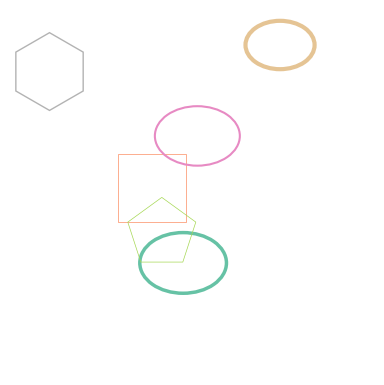[{"shape": "oval", "thickness": 2.5, "radius": 0.56, "center": [0.476, 0.317]}, {"shape": "square", "thickness": 0.5, "radius": 0.44, "center": [0.395, 0.511]}, {"shape": "oval", "thickness": 1.5, "radius": 0.55, "center": [0.513, 0.647]}, {"shape": "pentagon", "thickness": 0.5, "radius": 0.46, "center": [0.42, 0.394]}, {"shape": "oval", "thickness": 3, "radius": 0.45, "center": [0.727, 0.883]}, {"shape": "hexagon", "thickness": 1, "radius": 0.5, "center": [0.129, 0.814]}]